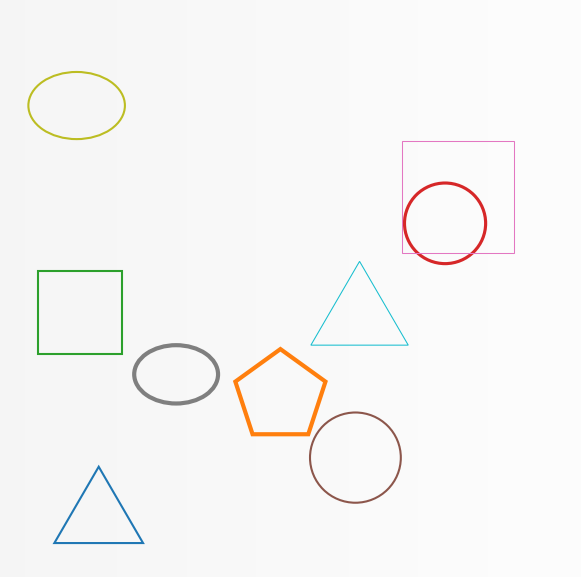[{"shape": "triangle", "thickness": 1, "radius": 0.44, "center": [0.17, 0.103]}, {"shape": "pentagon", "thickness": 2, "radius": 0.41, "center": [0.482, 0.313]}, {"shape": "square", "thickness": 1, "radius": 0.36, "center": [0.138, 0.458]}, {"shape": "circle", "thickness": 1.5, "radius": 0.35, "center": [0.766, 0.612]}, {"shape": "circle", "thickness": 1, "radius": 0.39, "center": [0.611, 0.207]}, {"shape": "square", "thickness": 0.5, "radius": 0.48, "center": [0.787, 0.658]}, {"shape": "oval", "thickness": 2, "radius": 0.36, "center": [0.303, 0.351]}, {"shape": "oval", "thickness": 1, "radius": 0.42, "center": [0.132, 0.816]}, {"shape": "triangle", "thickness": 0.5, "radius": 0.48, "center": [0.619, 0.45]}]